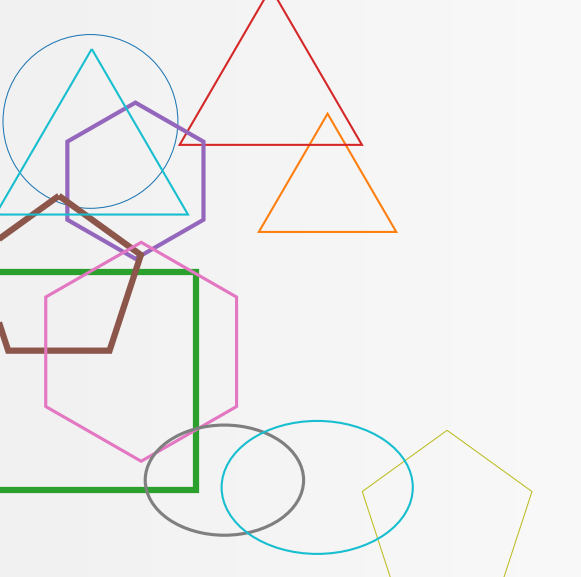[{"shape": "circle", "thickness": 0.5, "radius": 0.75, "center": [0.156, 0.789]}, {"shape": "triangle", "thickness": 1, "radius": 0.68, "center": [0.564, 0.666]}, {"shape": "square", "thickness": 3, "radius": 0.95, "center": [0.147, 0.339]}, {"shape": "triangle", "thickness": 1, "radius": 0.91, "center": [0.466, 0.839]}, {"shape": "hexagon", "thickness": 2, "radius": 0.68, "center": [0.233, 0.686]}, {"shape": "pentagon", "thickness": 3, "radius": 0.74, "center": [0.101, 0.512]}, {"shape": "hexagon", "thickness": 1.5, "radius": 0.95, "center": [0.243, 0.39]}, {"shape": "oval", "thickness": 1.5, "radius": 0.68, "center": [0.386, 0.168]}, {"shape": "pentagon", "thickness": 0.5, "radius": 0.77, "center": [0.769, 0.101]}, {"shape": "oval", "thickness": 1, "radius": 0.82, "center": [0.546, 0.155]}, {"shape": "triangle", "thickness": 1, "radius": 0.96, "center": [0.158, 0.723]}]